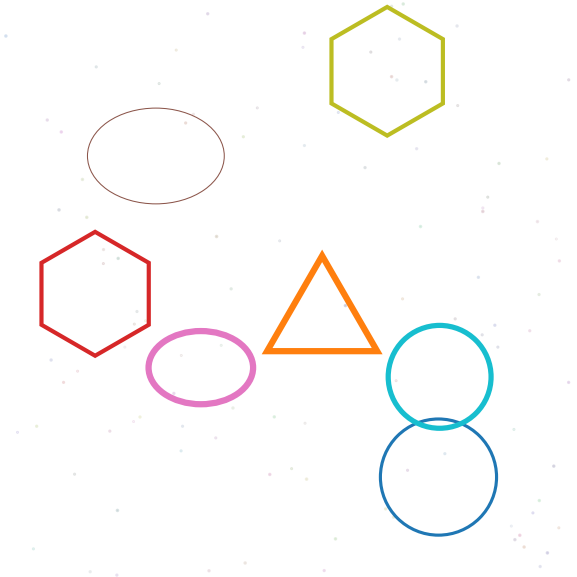[{"shape": "circle", "thickness": 1.5, "radius": 0.5, "center": [0.759, 0.173]}, {"shape": "triangle", "thickness": 3, "radius": 0.55, "center": [0.558, 0.446]}, {"shape": "hexagon", "thickness": 2, "radius": 0.54, "center": [0.165, 0.49]}, {"shape": "oval", "thickness": 0.5, "radius": 0.59, "center": [0.27, 0.729]}, {"shape": "oval", "thickness": 3, "radius": 0.45, "center": [0.348, 0.363]}, {"shape": "hexagon", "thickness": 2, "radius": 0.56, "center": [0.67, 0.876]}, {"shape": "circle", "thickness": 2.5, "radius": 0.45, "center": [0.761, 0.347]}]